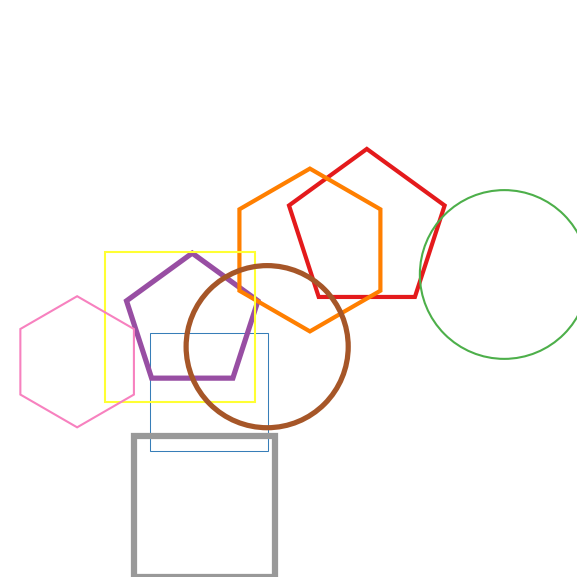[{"shape": "pentagon", "thickness": 2, "radius": 0.71, "center": [0.635, 0.6]}, {"shape": "square", "thickness": 0.5, "radius": 0.51, "center": [0.363, 0.32]}, {"shape": "circle", "thickness": 1, "radius": 0.73, "center": [0.873, 0.524]}, {"shape": "pentagon", "thickness": 2.5, "radius": 0.6, "center": [0.333, 0.441]}, {"shape": "hexagon", "thickness": 2, "radius": 0.7, "center": [0.537, 0.566]}, {"shape": "square", "thickness": 1, "radius": 0.65, "center": [0.312, 0.432]}, {"shape": "circle", "thickness": 2.5, "radius": 0.7, "center": [0.463, 0.399]}, {"shape": "hexagon", "thickness": 1, "radius": 0.57, "center": [0.134, 0.373]}, {"shape": "square", "thickness": 3, "radius": 0.61, "center": [0.354, 0.122]}]